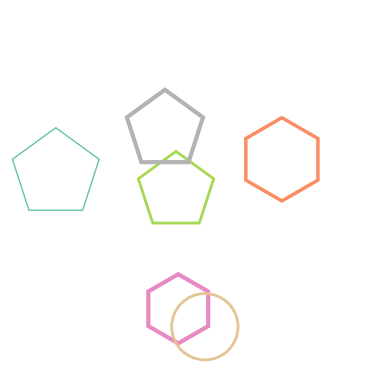[{"shape": "pentagon", "thickness": 1, "radius": 0.59, "center": [0.145, 0.55]}, {"shape": "hexagon", "thickness": 2.5, "radius": 0.54, "center": [0.732, 0.586]}, {"shape": "hexagon", "thickness": 3, "radius": 0.45, "center": [0.463, 0.198]}, {"shape": "pentagon", "thickness": 2, "radius": 0.51, "center": [0.457, 0.504]}, {"shape": "circle", "thickness": 2, "radius": 0.43, "center": [0.532, 0.151]}, {"shape": "pentagon", "thickness": 3, "radius": 0.52, "center": [0.428, 0.663]}]